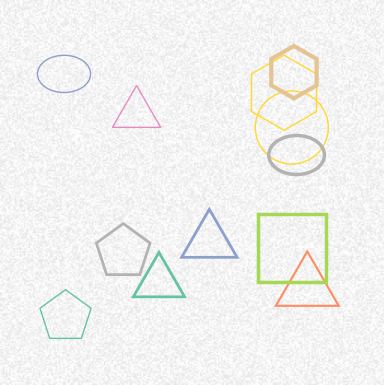[{"shape": "pentagon", "thickness": 1, "radius": 0.35, "center": [0.17, 0.178]}, {"shape": "triangle", "thickness": 2, "radius": 0.38, "center": [0.413, 0.267]}, {"shape": "triangle", "thickness": 1.5, "radius": 0.47, "center": [0.798, 0.253]}, {"shape": "triangle", "thickness": 2, "radius": 0.42, "center": [0.544, 0.373]}, {"shape": "oval", "thickness": 1, "radius": 0.35, "center": [0.166, 0.808]}, {"shape": "triangle", "thickness": 1, "radius": 0.36, "center": [0.355, 0.705]}, {"shape": "square", "thickness": 2.5, "radius": 0.44, "center": [0.758, 0.356]}, {"shape": "hexagon", "thickness": 1, "radius": 0.49, "center": [0.738, 0.759]}, {"shape": "circle", "thickness": 1, "radius": 0.47, "center": [0.758, 0.669]}, {"shape": "hexagon", "thickness": 3, "radius": 0.34, "center": [0.763, 0.813]}, {"shape": "pentagon", "thickness": 2, "radius": 0.37, "center": [0.32, 0.346]}, {"shape": "oval", "thickness": 2.5, "radius": 0.36, "center": [0.77, 0.597]}]